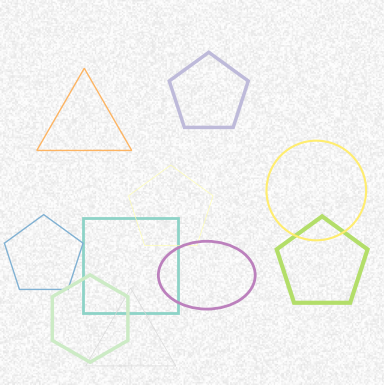[{"shape": "square", "thickness": 2, "radius": 0.61, "center": [0.338, 0.311]}, {"shape": "pentagon", "thickness": 0.5, "radius": 0.58, "center": [0.444, 0.456]}, {"shape": "pentagon", "thickness": 2.5, "radius": 0.54, "center": [0.542, 0.756]}, {"shape": "pentagon", "thickness": 1, "radius": 0.54, "center": [0.114, 0.335]}, {"shape": "triangle", "thickness": 1, "radius": 0.71, "center": [0.219, 0.68]}, {"shape": "pentagon", "thickness": 3, "radius": 0.62, "center": [0.837, 0.314]}, {"shape": "triangle", "thickness": 0.5, "radius": 0.68, "center": [0.339, 0.117]}, {"shape": "oval", "thickness": 2, "radius": 0.63, "center": [0.537, 0.285]}, {"shape": "hexagon", "thickness": 2.5, "radius": 0.57, "center": [0.234, 0.172]}, {"shape": "circle", "thickness": 1.5, "radius": 0.65, "center": [0.822, 0.505]}]